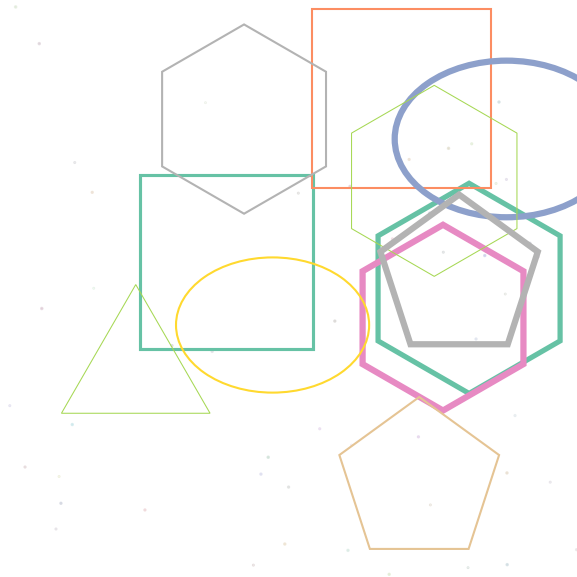[{"shape": "square", "thickness": 1.5, "radius": 0.75, "center": [0.392, 0.545]}, {"shape": "hexagon", "thickness": 2.5, "radius": 0.91, "center": [0.812, 0.5]}, {"shape": "square", "thickness": 1, "radius": 0.78, "center": [0.695, 0.829]}, {"shape": "oval", "thickness": 3, "radius": 0.97, "center": [0.877, 0.759]}, {"shape": "hexagon", "thickness": 3, "radius": 0.8, "center": [0.767, 0.449]}, {"shape": "hexagon", "thickness": 0.5, "radius": 0.83, "center": [0.752, 0.686]}, {"shape": "triangle", "thickness": 0.5, "radius": 0.74, "center": [0.235, 0.358]}, {"shape": "oval", "thickness": 1, "radius": 0.84, "center": [0.472, 0.436]}, {"shape": "pentagon", "thickness": 1, "radius": 0.73, "center": [0.726, 0.166]}, {"shape": "pentagon", "thickness": 3, "radius": 0.72, "center": [0.795, 0.519]}, {"shape": "hexagon", "thickness": 1, "radius": 0.82, "center": [0.423, 0.793]}]